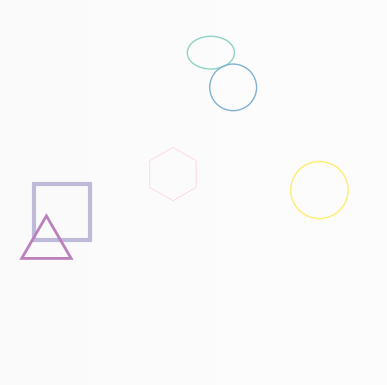[{"shape": "oval", "thickness": 1, "radius": 0.3, "center": [0.544, 0.863]}, {"shape": "square", "thickness": 3, "radius": 0.36, "center": [0.16, 0.448]}, {"shape": "circle", "thickness": 1, "radius": 0.3, "center": [0.602, 0.773]}, {"shape": "hexagon", "thickness": 0.5, "radius": 0.35, "center": [0.446, 0.548]}, {"shape": "triangle", "thickness": 2, "radius": 0.37, "center": [0.12, 0.366]}, {"shape": "circle", "thickness": 1, "radius": 0.37, "center": [0.824, 0.506]}]